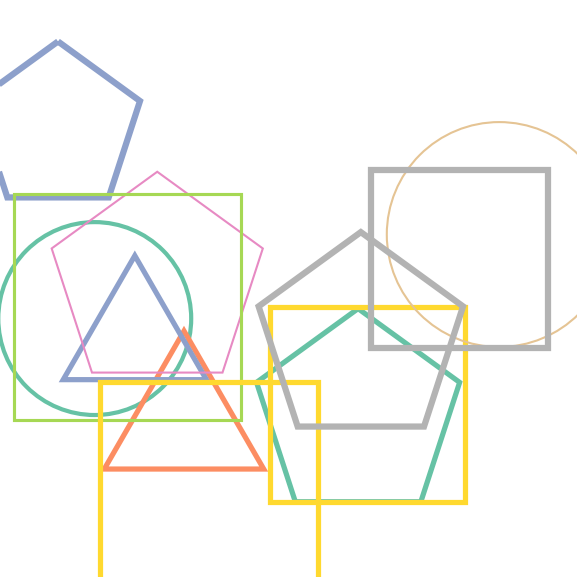[{"shape": "pentagon", "thickness": 2.5, "radius": 0.92, "center": [0.62, 0.28]}, {"shape": "circle", "thickness": 2, "radius": 0.84, "center": [0.164, 0.448]}, {"shape": "triangle", "thickness": 2.5, "radius": 0.8, "center": [0.319, 0.267]}, {"shape": "pentagon", "thickness": 3, "radius": 0.75, "center": [0.1, 0.778]}, {"shape": "triangle", "thickness": 2.5, "radius": 0.72, "center": [0.233, 0.413]}, {"shape": "pentagon", "thickness": 1, "radius": 0.96, "center": [0.272, 0.509]}, {"shape": "square", "thickness": 1.5, "radius": 0.98, "center": [0.221, 0.467]}, {"shape": "square", "thickness": 2.5, "radius": 0.94, "center": [0.363, 0.15]}, {"shape": "square", "thickness": 2.5, "radius": 0.85, "center": [0.636, 0.299]}, {"shape": "circle", "thickness": 1, "radius": 0.97, "center": [0.864, 0.593]}, {"shape": "square", "thickness": 3, "radius": 0.77, "center": [0.796, 0.551]}, {"shape": "pentagon", "thickness": 3, "radius": 0.93, "center": [0.625, 0.411]}]